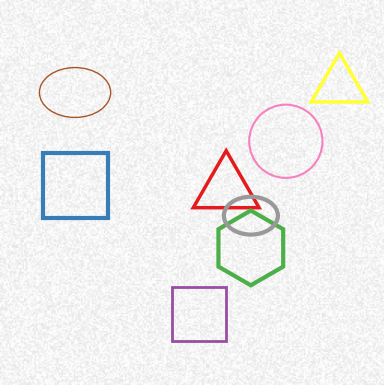[{"shape": "triangle", "thickness": 2.5, "radius": 0.49, "center": [0.587, 0.51]}, {"shape": "square", "thickness": 3, "radius": 0.42, "center": [0.195, 0.517]}, {"shape": "hexagon", "thickness": 3, "radius": 0.49, "center": [0.651, 0.356]}, {"shape": "square", "thickness": 2, "radius": 0.35, "center": [0.516, 0.185]}, {"shape": "triangle", "thickness": 2.5, "radius": 0.42, "center": [0.882, 0.778]}, {"shape": "oval", "thickness": 1, "radius": 0.46, "center": [0.195, 0.76]}, {"shape": "circle", "thickness": 1.5, "radius": 0.48, "center": [0.742, 0.633]}, {"shape": "oval", "thickness": 3, "radius": 0.35, "center": [0.652, 0.44]}]